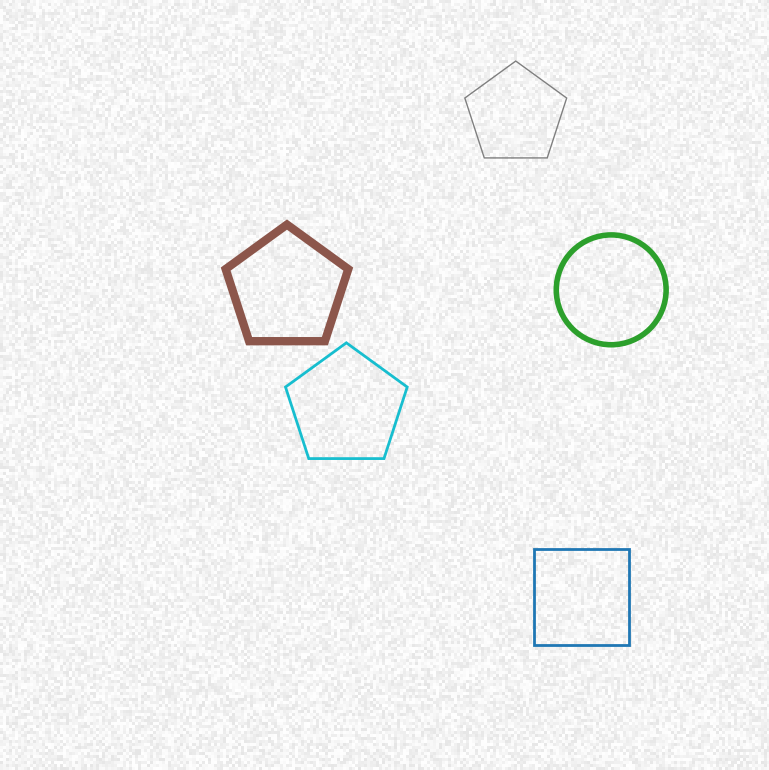[{"shape": "square", "thickness": 1, "radius": 0.31, "center": [0.755, 0.225]}, {"shape": "circle", "thickness": 2, "radius": 0.36, "center": [0.794, 0.624]}, {"shape": "pentagon", "thickness": 3, "radius": 0.42, "center": [0.373, 0.625]}, {"shape": "pentagon", "thickness": 0.5, "radius": 0.35, "center": [0.67, 0.851]}, {"shape": "pentagon", "thickness": 1, "radius": 0.42, "center": [0.45, 0.472]}]